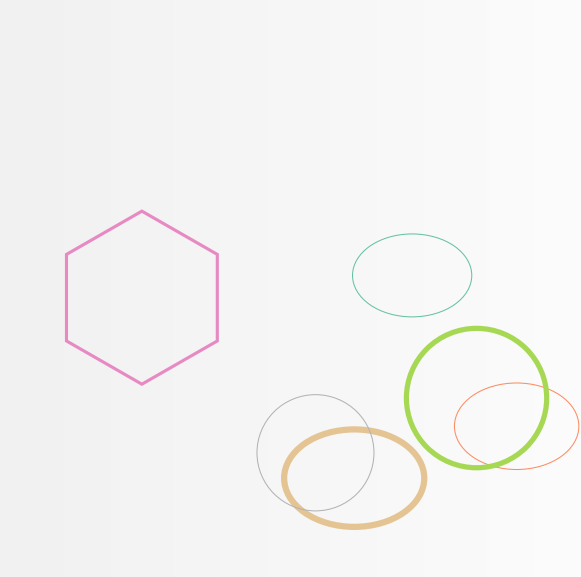[{"shape": "oval", "thickness": 0.5, "radius": 0.51, "center": [0.709, 0.522]}, {"shape": "oval", "thickness": 0.5, "radius": 0.54, "center": [0.889, 0.261]}, {"shape": "hexagon", "thickness": 1.5, "radius": 0.75, "center": [0.244, 0.484]}, {"shape": "circle", "thickness": 2.5, "radius": 0.6, "center": [0.82, 0.31]}, {"shape": "oval", "thickness": 3, "radius": 0.6, "center": [0.609, 0.171]}, {"shape": "circle", "thickness": 0.5, "radius": 0.5, "center": [0.543, 0.215]}]